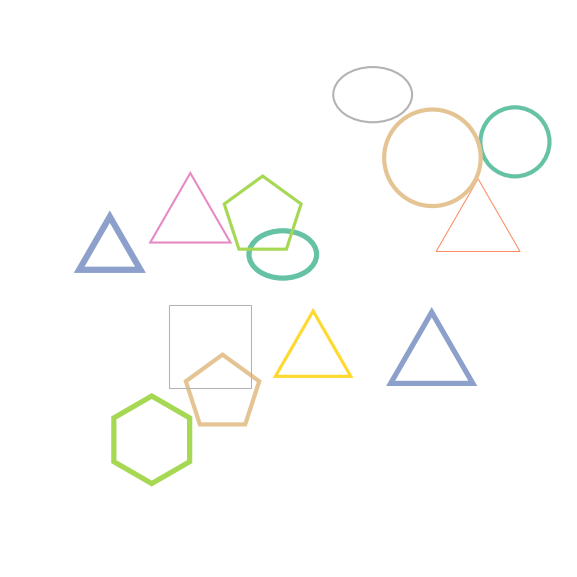[{"shape": "oval", "thickness": 2.5, "radius": 0.29, "center": [0.49, 0.559]}, {"shape": "circle", "thickness": 2, "radius": 0.3, "center": [0.892, 0.753]}, {"shape": "triangle", "thickness": 0.5, "radius": 0.42, "center": [0.828, 0.606]}, {"shape": "triangle", "thickness": 2.5, "radius": 0.41, "center": [0.748, 0.376]}, {"shape": "triangle", "thickness": 3, "radius": 0.31, "center": [0.19, 0.563]}, {"shape": "triangle", "thickness": 1, "radius": 0.4, "center": [0.33, 0.619]}, {"shape": "hexagon", "thickness": 2.5, "radius": 0.38, "center": [0.263, 0.238]}, {"shape": "pentagon", "thickness": 1.5, "radius": 0.35, "center": [0.455, 0.624]}, {"shape": "triangle", "thickness": 1.5, "radius": 0.38, "center": [0.542, 0.385]}, {"shape": "circle", "thickness": 2, "radius": 0.42, "center": [0.749, 0.726]}, {"shape": "pentagon", "thickness": 2, "radius": 0.33, "center": [0.385, 0.318]}, {"shape": "square", "thickness": 0.5, "radius": 0.36, "center": [0.364, 0.399]}, {"shape": "oval", "thickness": 1, "radius": 0.34, "center": [0.645, 0.835]}]